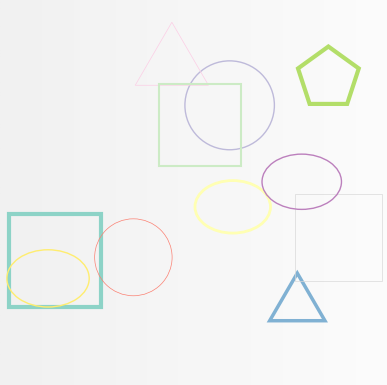[{"shape": "square", "thickness": 3, "radius": 0.6, "center": [0.142, 0.323]}, {"shape": "oval", "thickness": 2, "radius": 0.49, "center": [0.601, 0.463]}, {"shape": "circle", "thickness": 1, "radius": 0.58, "center": [0.593, 0.726]}, {"shape": "circle", "thickness": 0.5, "radius": 0.5, "center": [0.344, 0.332]}, {"shape": "triangle", "thickness": 2.5, "radius": 0.41, "center": [0.767, 0.208]}, {"shape": "pentagon", "thickness": 3, "radius": 0.41, "center": [0.847, 0.797]}, {"shape": "triangle", "thickness": 0.5, "radius": 0.55, "center": [0.443, 0.833]}, {"shape": "square", "thickness": 0.5, "radius": 0.56, "center": [0.872, 0.383]}, {"shape": "oval", "thickness": 1, "radius": 0.51, "center": [0.779, 0.528]}, {"shape": "square", "thickness": 1.5, "radius": 0.53, "center": [0.516, 0.675]}, {"shape": "oval", "thickness": 1, "radius": 0.53, "center": [0.124, 0.277]}]